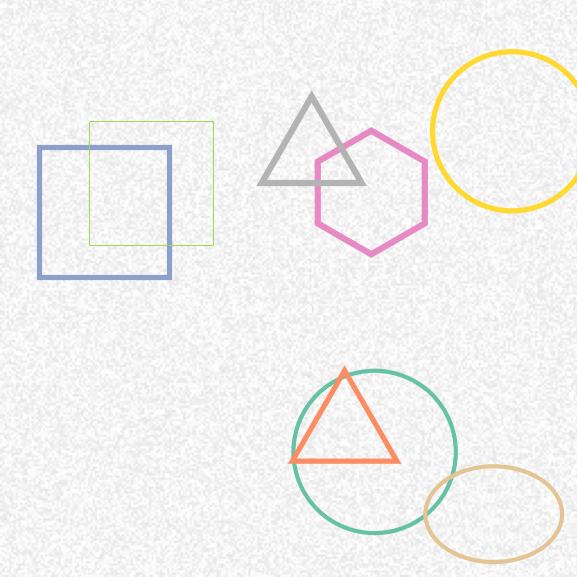[{"shape": "circle", "thickness": 2, "radius": 0.7, "center": [0.649, 0.217]}, {"shape": "triangle", "thickness": 2.5, "radius": 0.52, "center": [0.597, 0.253]}, {"shape": "square", "thickness": 2.5, "radius": 0.56, "center": [0.18, 0.632]}, {"shape": "hexagon", "thickness": 3, "radius": 0.54, "center": [0.643, 0.666]}, {"shape": "square", "thickness": 0.5, "radius": 0.54, "center": [0.261, 0.682]}, {"shape": "circle", "thickness": 2.5, "radius": 0.69, "center": [0.887, 0.772]}, {"shape": "oval", "thickness": 2, "radius": 0.59, "center": [0.855, 0.109]}, {"shape": "triangle", "thickness": 3, "radius": 0.5, "center": [0.54, 0.732]}]